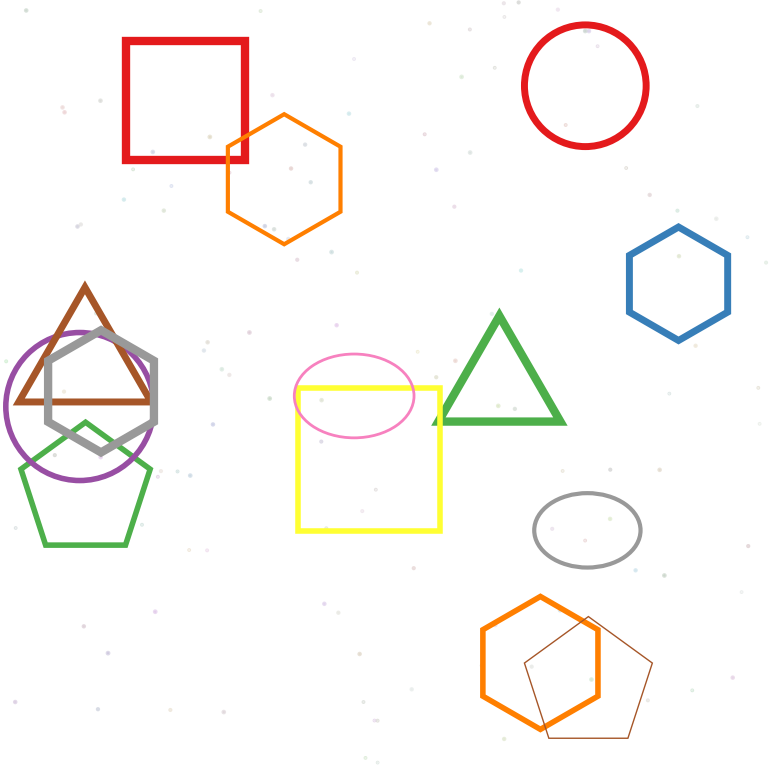[{"shape": "square", "thickness": 3, "radius": 0.39, "center": [0.241, 0.87]}, {"shape": "circle", "thickness": 2.5, "radius": 0.4, "center": [0.76, 0.889]}, {"shape": "hexagon", "thickness": 2.5, "radius": 0.37, "center": [0.881, 0.631]}, {"shape": "pentagon", "thickness": 2, "radius": 0.44, "center": [0.111, 0.363]}, {"shape": "triangle", "thickness": 3, "radius": 0.46, "center": [0.649, 0.498]}, {"shape": "circle", "thickness": 2, "radius": 0.48, "center": [0.104, 0.472]}, {"shape": "hexagon", "thickness": 1.5, "radius": 0.42, "center": [0.369, 0.767]}, {"shape": "hexagon", "thickness": 2, "radius": 0.43, "center": [0.702, 0.139]}, {"shape": "square", "thickness": 2, "radius": 0.46, "center": [0.48, 0.403]}, {"shape": "triangle", "thickness": 2.5, "radius": 0.5, "center": [0.11, 0.528]}, {"shape": "pentagon", "thickness": 0.5, "radius": 0.44, "center": [0.764, 0.112]}, {"shape": "oval", "thickness": 1, "radius": 0.39, "center": [0.46, 0.486]}, {"shape": "oval", "thickness": 1.5, "radius": 0.35, "center": [0.763, 0.311]}, {"shape": "hexagon", "thickness": 3, "radius": 0.4, "center": [0.131, 0.492]}]